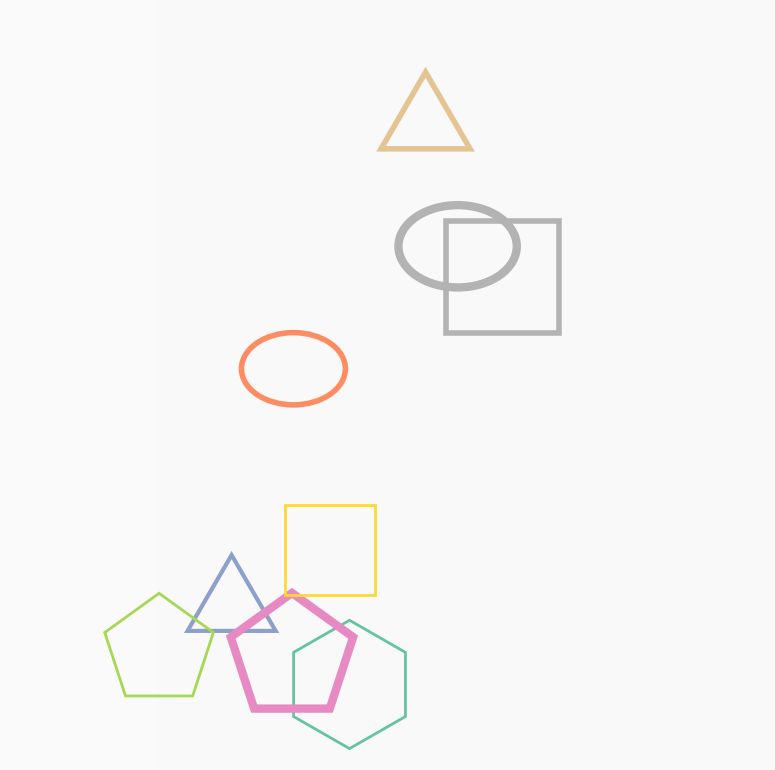[{"shape": "hexagon", "thickness": 1, "radius": 0.42, "center": [0.451, 0.111]}, {"shape": "oval", "thickness": 2, "radius": 0.34, "center": [0.379, 0.521]}, {"shape": "triangle", "thickness": 1.5, "radius": 0.33, "center": [0.299, 0.213]}, {"shape": "pentagon", "thickness": 3, "radius": 0.42, "center": [0.377, 0.147]}, {"shape": "pentagon", "thickness": 1, "radius": 0.37, "center": [0.205, 0.156]}, {"shape": "square", "thickness": 1, "radius": 0.29, "center": [0.426, 0.286]}, {"shape": "triangle", "thickness": 2, "radius": 0.33, "center": [0.549, 0.84]}, {"shape": "square", "thickness": 2, "radius": 0.36, "center": [0.648, 0.641]}, {"shape": "oval", "thickness": 3, "radius": 0.38, "center": [0.59, 0.68]}]